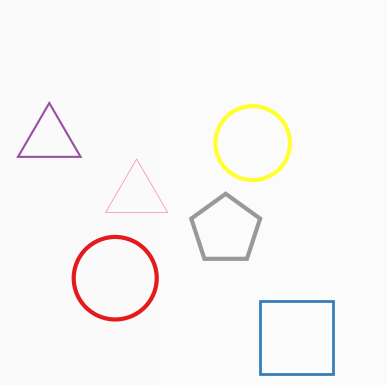[{"shape": "circle", "thickness": 3, "radius": 0.54, "center": [0.297, 0.277]}, {"shape": "square", "thickness": 2, "radius": 0.47, "center": [0.764, 0.123]}, {"shape": "triangle", "thickness": 1.5, "radius": 0.47, "center": [0.127, 0.639]}, {"shape": "circle", "thickness": 3, "radius": 0.48, "center": [0.652, 0.628]}, {"shape": "triangle", "thickness": 0.5, "radius": 0.46, "center": [0.353, 0.494]}, {"shape": "pentagon", "thickness": 3, "radius": 0.47, "center": [0.582, 0.403]}]